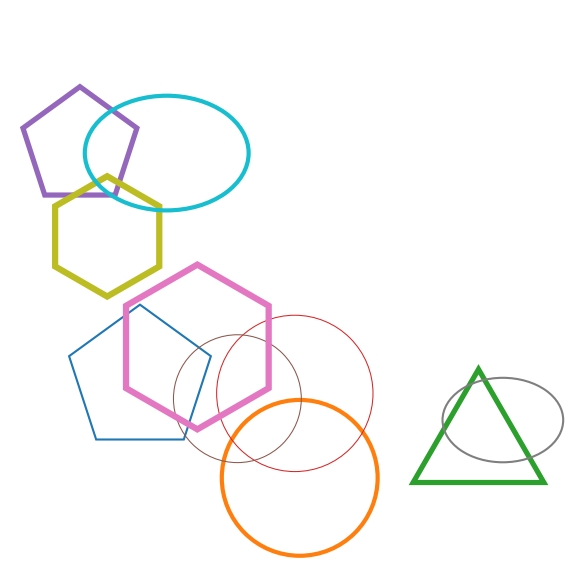[{"shape": "pentagon", "thickness": 1, "radius": 0.65, "center": [0.242, 0.343]}, {"shape": "circle", "thickness": 2, "radius": 0.67, "center": [0.519, 0.172]}, {"shape": "triangle", "thickness": 2.5, "radius": 0.65, "center": [0.829, 0.229]}, {"shape": "circle", "thickness": 0.5, "radius": 0.68, "center": [0.511, 0.318]}, {"shape": "pentagon", "thickness": 2.5, "radius": 0.52, "center": [0.138, 0.745]}, {"shape": "circle", "thickness": 0.5, "radius": 0.55, "center": [0.411, 0.309]}, {"shape": "hexagon", "thickness": 3, "radius": 0.71, "center": [0.342, 0.398]}, {"shape": "oval", "thickness": 1, "radius": 0.52, "center": [0.871, 0.272]}, {"shape": "hexagon", "thickness": 3, "radius": 0.52, "center": [0.186, 0.59]}, {"shape": "oval", "thickness": 2, "radius": 0.71, "center": [0.289, 0.734]}]